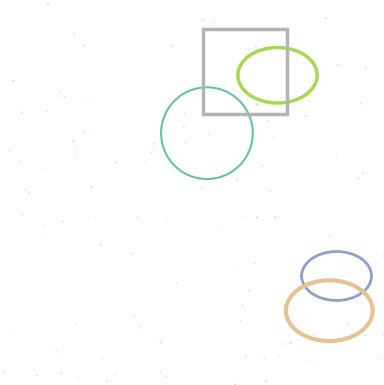[{"shape": "circle", "thickness": 1.5, "radius": 0.6, "center": [0.538, 0.654]}, {"shape": "oval", "thickness": 2, "radius": 0.45, "center": [0.874, 0.283]}, {"shape": "oval", "thickness": 2.5, "radius": 0.52, "center": [0.721, 0.805]}, {"shape": "oval", "thickness": 3, "radius": 0.56, "center": [0.855, 0.193]}, {"shape": "square", "thickness": 2.5, "radius": 0.55, "center": [0.636, 0.814]}]